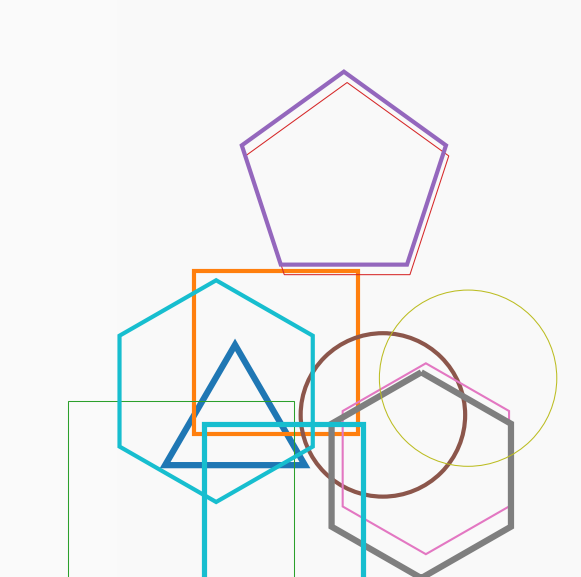[{"shape": "triangle", "thickness": 3, "radius": 0.69, "center": [0.404, 0.263]}, {"shape": "square", "thickness": 2, "radius": 0.7, "center": [0.475, 0.388]}, {"shape": "square", "thickness": 0.5, "radius": 0.97, "center": [0.312, 0.11]}, {"shape": "pentagon", "thickness": 0.5, "radius": 0.92, "center": [0.597, 0.672]}, {"shape": "pentagon", "thickness": 2, "radius": 0.92, "center": [0.592, 0.69]}, {"shape": "circle", "thickness": 2, "radius": 0.71, "center": [0.659, 0.281]}, {"shape": "hexagon", "thickness": 1, "radius": 0.83, "center": [0.733, 0.205]}, {"shape": "hexagon", "thickness": 3, "radius": 0.89, "center": [0.725, 0.176]}, {"shape": "circle", "thickness": 0.5, "radius": 0.76, "center": [0.805, 0.344]}, {"shape": "hexagon", "thickness": 2, "radius": 0.96, "center": [0.372, 0.322]}, {"shape": "square", "thickness": 2.5, "radius": 0.68, "center": [0.488, 0.129]}]